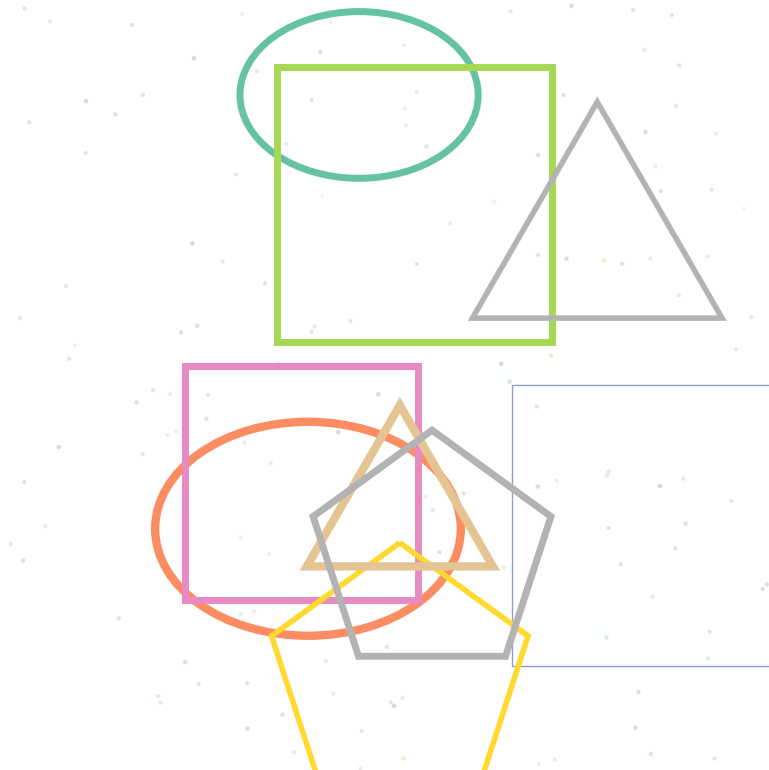[{"shape": "oval", "thickness": 2.5, "radius": 0.77, "center": [0.466, 0.877]}, {"shape": "oval", "thickness": 3, "radius": 0.99, "center": [0.4, 0.313]}, {"shape": "square", "thickness": 0.5, "radius": 0.91, "center": [0.847, 0.317]}, {"shape": "square", "thickness": 2.5, "radius": 0.76, "center": [0.392, 0.373]}, {"shape": "square", "thickness": 2.5, "radius": 0.89, "center": [0.538, 0.735]}, {"shape": "pentagon", "thickness": 2, "radius": 0.88, "center": [0.519, 0.12]}, {"shape": "triangle", "thickness": 3, "radius": 0.7, "center": [0.519, 0.334]}, {"shape": "pentagon", "thickness": 2.5, "radius": 0.81, "center": [0.561, 0.279]}, {"shape": "triangle", "thickness": 2, "radius": 0.94, "center": [0.776, 0.68]}]